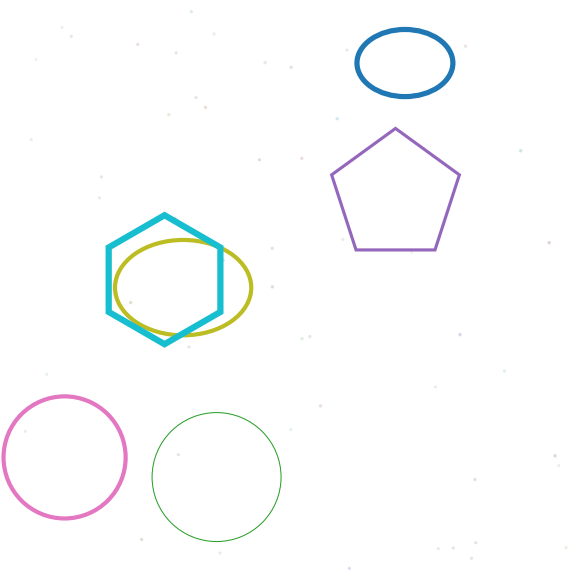[{"shape": "oval", "thickness": 2.5, "radius": 0.42, "center": [0.701, 0.89]}, {"shape": "circle", "thickness": 0.5, "radius": 0.56, "center": [0.375, 0.173]}, {"shape": "pentagon", "thickness": 1.5, "radius": 0.58, "center": [0.685, 0.66]}, {"shape": "circle", "thickness": 2, "radius": 0.53, "center": [0.112, 0.207]}, {"shape": "oval", "thickness": 2, "radius": 0.59, "center": [0.317, 0.501]}, {"shape": "hexagon", "thickness": 3, "radius": 0.56, "center": [0.285, 0.515]}]